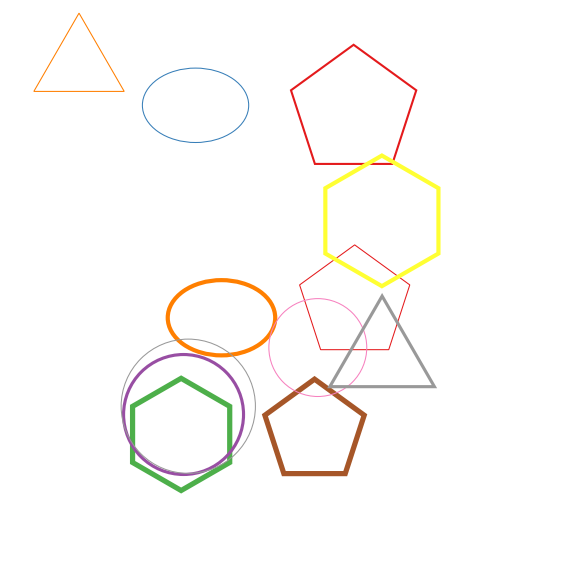[{"shape": "pentagon", "thickness": 1, "radius": 0.57, "center": [0.612, 0.808]}, {"shape": "pentagon", "thickness": 0.5, "radius": 0.5, "center": [0.614, 0.475]}, {"shape": "oval", "thickness": 0.5, "radius": 0.46, "center": [0.339, 0.817]}, {"shape": "hexagon", "thickness": 2.5, "radius": 0.49, "center": [0.314, 0.247]}, {"shape": "circle", "thickness": 1.5, "radius": 0.52, "center": [0.318, 0.281]}, {"shape": "triangle", "thickness": 0.5, "radius": 0.45, "center": [0.137, 0.886]}, {"shape": "oval", "thickness": 2, "radius": 0.47, "center": [0.384, 0.449]}, {"shape": "hexagon", "thickness": 2, "radius": 0.57, "center": [0.661, 0.617]}, {"shape": "pentagon", "thickness": 2.5, "radius": 0.45, "center": [0.545, 0.252]}, {"shape": "circle", "thickness": 0.5, "radius": 0.42, "center": [0.55, 0.397]}, {"shape": "circle", "thickness": 0.5, "radius": 0.58, "center": [0.326, 0.296]}, {"shape": "triangle", "thickness": 1.5, "radius": 0.52, "center": [0.662, 0.382]}]